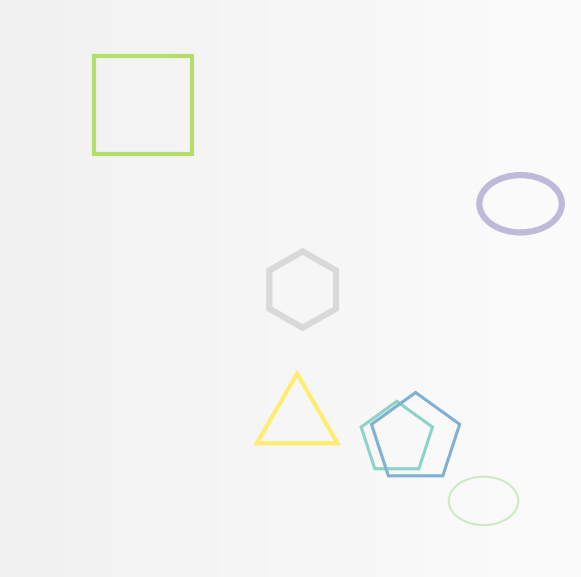[{"shape": "pentagon", "thickness": 1.5, "radius": 0.32, "center": [0.683, 0.24]}, {"shape": "oval", "thickness": 3, "radius": 0.35, "center": [0.896, 0.646]}, {"shape": "pentagon", "thickness": 1.5, "radius": 0.4, "center": [0.715, 0.24]}, {"shape": "square", "thickness": 2, "radius": 0.42, "center": [0.246, 0.817]}, {"shape": "hexagon", "thickness": 3, "radius": 0.33, "center": [0.521, 0.498]}, {"shape": "oval", "thickness": 1, "radius": 0.3, "center": [0.832, 0.132]}, {"shape": "triangle", "thickness": 2, "radius": 0.4, "center": [0.511, 0.272]}]